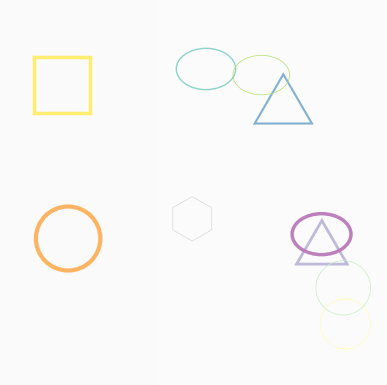[{"shape": "oval", "thickness": 1, "radius": 0.38, "center": [0.532, 0.821]}, {"shape": "circle", "thickness": 0.5, "radius": 0.33, "center": [0.891, 0.158]}, {"shape": "triangle", "thickness": 2, "radius": 0.38, "center": [0.831, 0.352]}, {"shape": "triangle", "thickness": 1.5, "radius": 0.43, "center": [0.731, 0.722]}, {"shape": "circle", "thickness": 3, "radius": 0.42, "center": [0.176, 0.38]}, {"shape": "oval", "thickness": 0.5, "radius": 0.37, "center": [0.674, 0.805]}, {"shape": "hexagon", "thickness": 0.5, "radius": 0.29, "center": [0.496, 0.432]}, {"shape": "oval", "thickness": 2.5, "radius": 0.38, "center": [0.83, 0.392]}, {"shape": "circle", "thickness": 0.5, "radius": 0.35, "center": [0.886, 0.252]}, {"shape": "square", "thickness": 2.5, "radius": 0.36, "center": [0.16, 0.779]}]